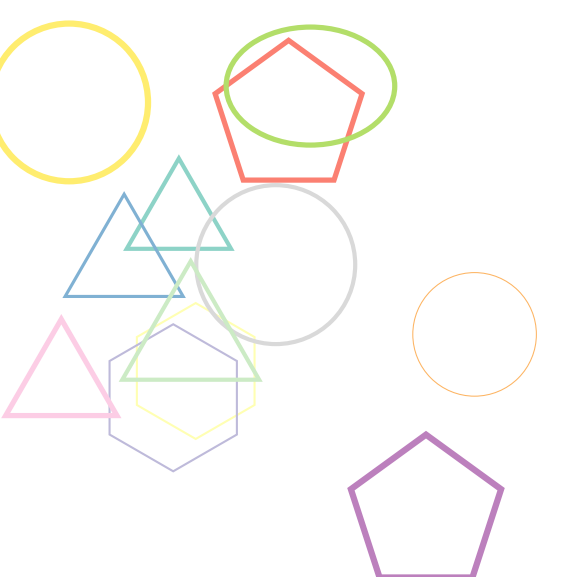[{"shape": "triangle", "thickness": 2, "radius": 0.52, "center": [0.31, 0.62]}, {"shape": "hexagon", "thickness": 1, "radius": 0.59, "center": [0.339, 0.357]}, {"shape": "hexagon", "thickness": 1, "radius": 0.64, "center": [0.3, 0.31]}, {"shape": "pentagon", "thickness": 2.5, "radius": 0.67, "center": [0.5, 0.795]}, {"shape": "triangle", "thickness": 1.5, "radius": 0.59, "center": [0.215, 0.545]}, {"shape": "circle", "thickness": 0.5, "radius": 0.54, "center": [0.822, 0.42]}, {"shape": "oval", "thickness": 2.5, "radius": 0.73, "center": [0.538, 0.85]}, {"shape": "triangle", "thickness": 2.5, "radius": 0.56, "center": [0.106, 0.335]}, {"shape": "circle", "thickness": 2, "radius": 0.69, "center": [0.477, 0.541]}, {"shape": "pentagon", "thickness": 3, "radius": 0.68, "center": [0.738, 0.11]}, {"shape": "triangle", "thickness": 2, "radius": 0.68, "center": [0.33, 0.41]}, {"shape": "circle", "thickness": 3, "radius": 0.68, "center": [0.12, 0.822]}]